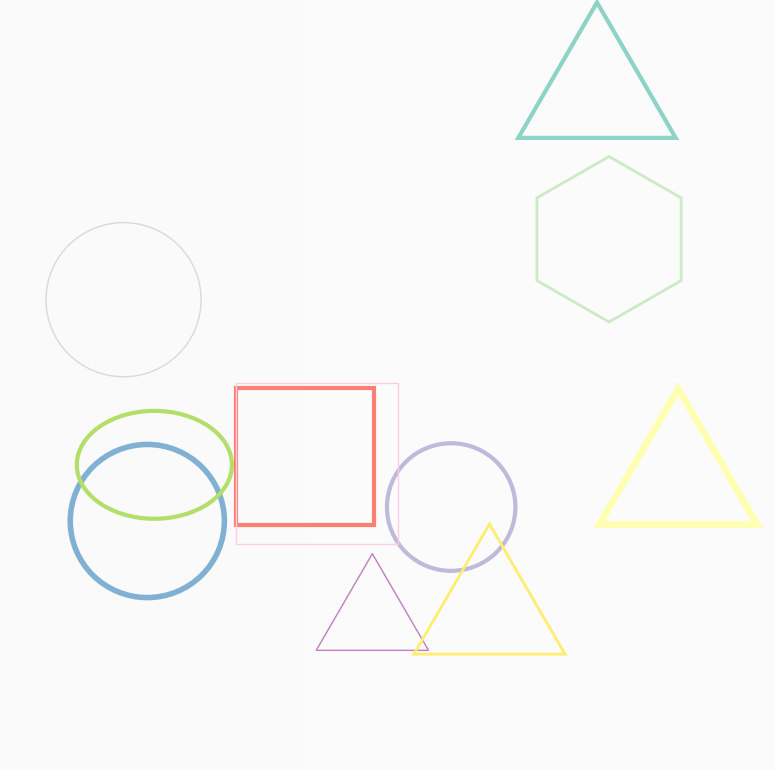[{"shape": "triangle", "thickness": 1.5, "radius": 0.59, "center": [0.77, 0.88]}, {"shape": "triangle", "thickness": 2.5, "radius": 0.59, "center": [0.875, 0.378]}, {"shape": "circle", "thickness": 1.5, "radius": 0.41, "center": [0.582, 0.341]}, {"shape": "square", "thickness": 1.5, "radius": 0.45, "center": [0.394, 0.408]}, {"shape": "circle", "thickness": 2, "radius": 0.5, "center": [0.19, 0.323]}, {"shape": "oval", "thickness": 1.5, "radius": 0.5, "center": [0.199, 0.396]}, {"shape": "square", "thickness": 0.5, "radius": 0.52, "center": [0.409, 0.398]}, {"shape": "circle", "thickness": 0.5, "radius": 0.5, "center": [0.159, 0.611]}, {"shape": "triangle", "thickness": 0.5, "radius": 0.42, "center": [0.48, 0.197]}, {"shape": "hexagon", "thickness": 1, "radius": 0.54, "center": [0.786, 0.689]}, {"shape": "triangle", "thickness": 1, "radius": 0.56, "center": [0.632, 0.207]}]